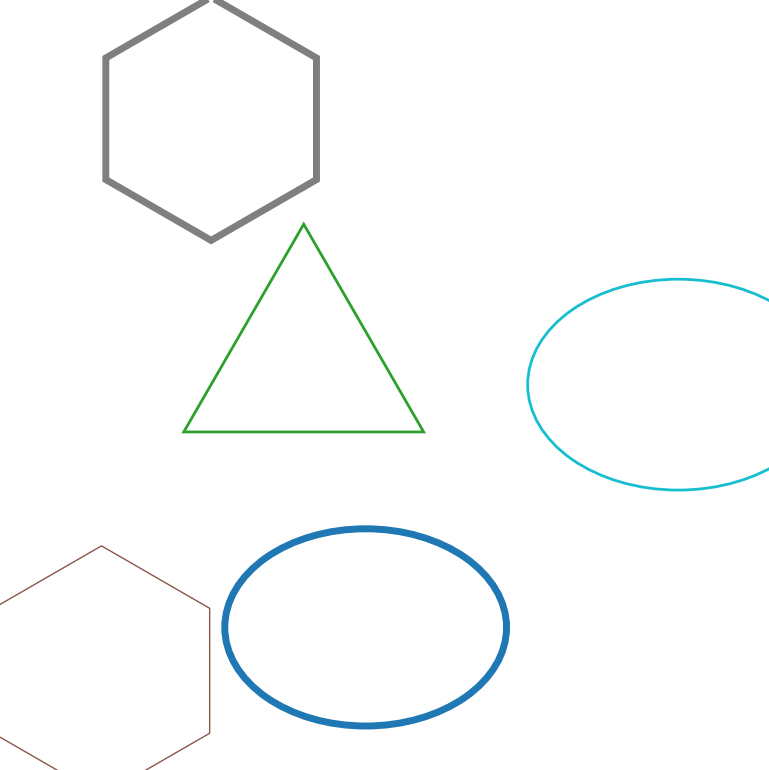[{"shape": "oval", "thickness": 2.5, "radius": 0.91, "center": [0.475, 0.185]}, {"shape": "triangle", "thickness": 1, "radius": 0.9, "center": [0.394, 0.529]}, {"shape": "hexagon", "thickness": 0.5, "radius": 0.81, "center": [0.132, 0.129]}, {"shape": "hexagon", "thickness": 2.5, "radius": 0.79, "center": [0.274, 0.846]}, {"shape": "oval", "thickness": 1, "radius": 0.98, "center": [0.881, 0.5]}]